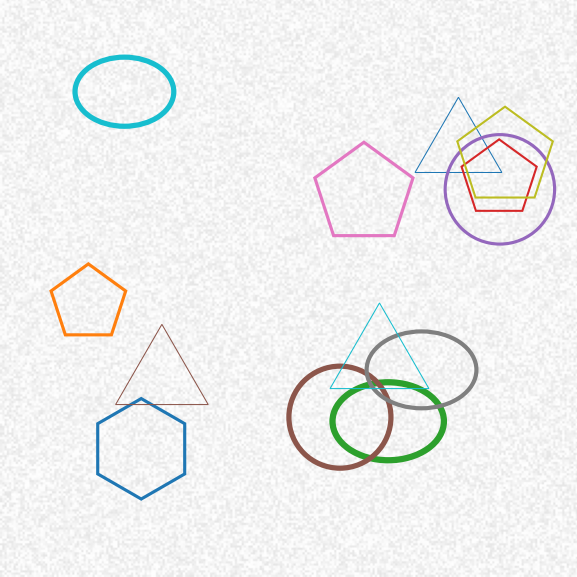[{"shape": "hexagon", "thickness": 1.5, "radius": 0.43, "center": [0.245, 0.222]}, {"shape": "triangle", "thickness": 0.5, "radius": 0.43, "center": [0.794, 0.744]}, {"shape": "pentagon", "thickness": 1.5, "radius": 0.34, "center": [0.153, 0.474]}, {"shape": "oval", "thickness": 3, "radius": 0.48, "center": [0.672, 0.27]}, {"shape": "pentagon", "thickness": 1, "radius": 0.34, "center": [0.864, 0.689]}, {"shape": "circle", "thickness": 1.5, "radius": 0.47, "center": [0.866, 0.671]}, {"shape": "triangle", "thickness": 0.5, "radius": 0.46, "center": [0.28, 0.345]}, {"shape": "circle", "thickness": 2.5, "radius": 0.44, "center": [0.589, 0.277]}, {"shape": "pentagon", "thickness": 1.5, "radius": 0.45, "center": [0.63, 0.663]}, {"shape": "oval", "thickness": 2, "radius": 0.48, "center": [0.73, 0.359]}, {"shape": "pentagon", "thickness": 1, "radius": 0.43, "center": [0.875, 0.727]}, {"shape": "triangle", "thickness": 0.5, "radius": 0.49, "center": [0.657, 0.376]}, {"shape": "oval", "thickness": 2.5, "radius": 0.43, "center": [0.215, 0.84]}]